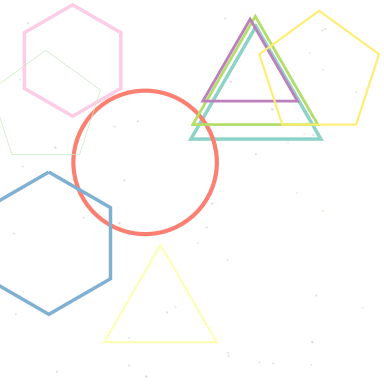[{"shape": "triangle", "thickness": 2.5, "radius": 0.97, "center": [0.665, 0.736]}, {"shape": "triangle", "thickness": 1.5, "radius": 0.84, "center": [0.417, 0.196]}, {"shape": "circle", "thickness": 3, "radius": 0.93, "center": [0.377, 0.578]}, {"shape": "hexagon", "thickness": 2.5, "radius": 0.92, "center": [0.127, 0.368]}, {"shape": "triangle", "thickness": 2, "radius": 0.94, "center": [0.663, 0.77]}, {"shape": "hexagon", "thickness": 2.5, "radius": 0.72, "center": [0.189, 0.843]}, {"shape": "triangle", "thickness": 2, "radius": 0.71, "center": [0.65, 0.808]}, {"shape": "pentagon", "thickness": 0.5, "radius": 0.75, "center": [0.119, 0.72]}, {"shape": "pentagon", "thickness": 1.5, "radius": 0.82, "center": [0.829, 0.809]}]